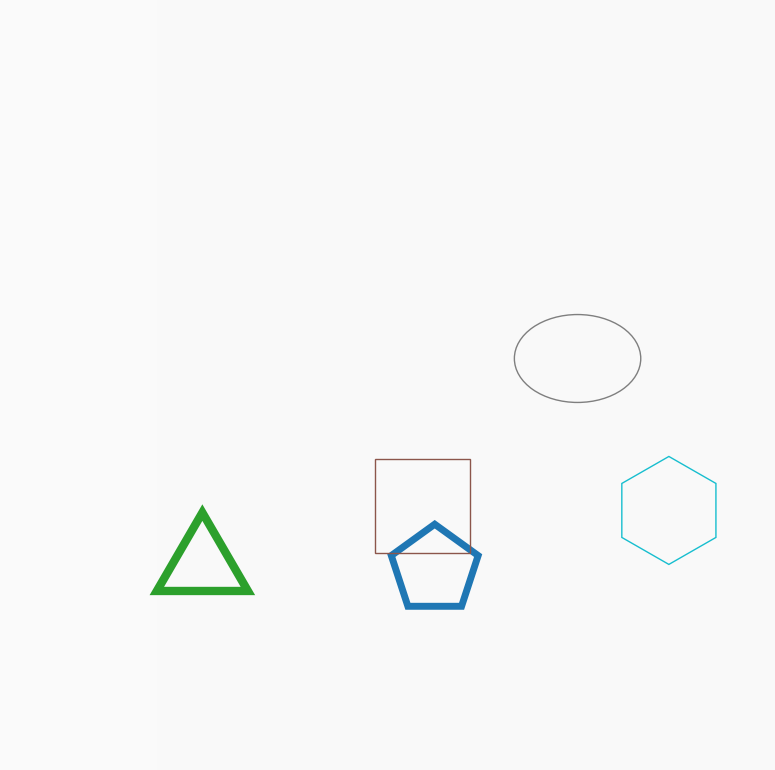[{"shape": "pentagon", "thickness": 2.5, "radius": 0.29, "center": [0.561, 0.26]}, {"shape": "triangle", "thickness": 3, "radius": 0.34, "center": [0.261, 0.266]}, {"shape": "square", "thickness": 0.5, "radius": 0.31, "center": [0.545, 0.343]}, {"shape": "oval", "thickness": 0.5, "radius": 0.41, "center": [0.745, 0.534]}, {"shape": "hexagon", "thickness": 0.5, "radius": 0.35, "center": [0.863, 0.337]}]